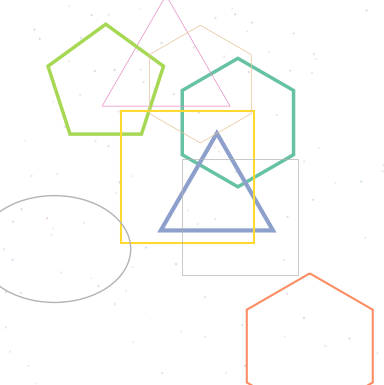[{"shape": "hexagon", "thickness": 2.5, "radius": 0.83, "center": [0.618, 0.682]}, {"shape": "hexagon", "thickness": 1.5, "radius": 0.94, "center": [0.805, 0.101]}, {"shape": "triangle", "thickness": 3, "radius": 0.84, "center": [0.563, 0.486]}, {"shape": "triangle", "thickness": 0.5, "radius": 0.96, "center": [0.431, 0.82]}, {"shape": "pentagon", "thickness": 2.5, "radius": 0.79, "center": [0.275, 0.779]}, {"shape": "square", "thickness": 1.5, "radius": 0.86, "center": [0.487, 0.54]}, {"shape": "hexagon", "thickness": 0.5, "radius": 0.76, "center": [0.52, 0.782]}, {"shape": "square", "thickness": 0.5, "radius": 0.75, "center": [0.623, 0.436]}, {"shape": "oval", "thickness": 1, "radius": 0.99, "center": [0.141, 0.353]}]